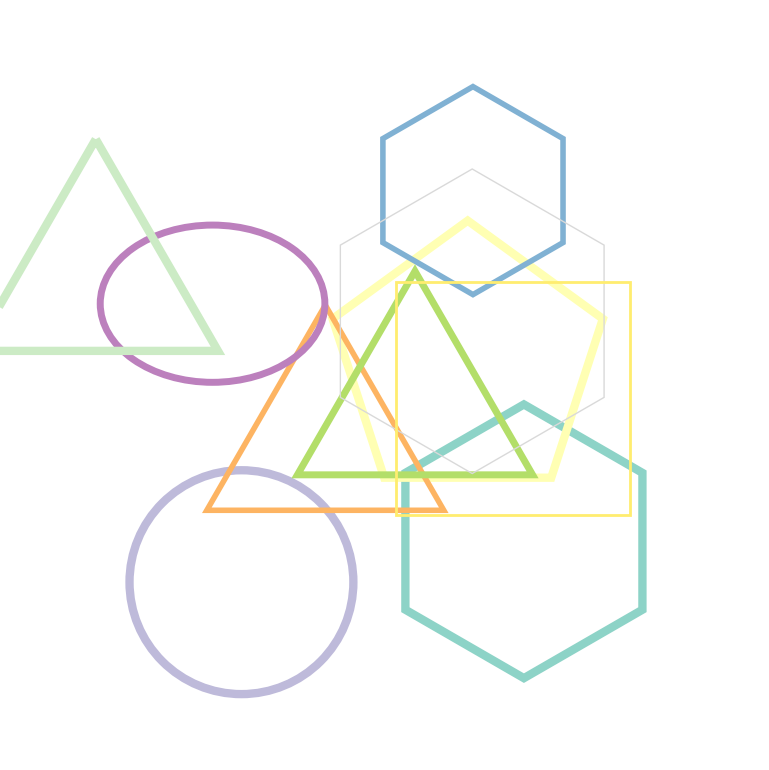[{"shape": "hexagon", "thickness": 3, "radius": 0.89, "center": [0.68, 0.297]}, {"shape": "pentagon", "thickness": 3, "radius": 0.92, "center": [0.607, 0.529]}, {"shape": "circle", "thickness": 3, "radius": 0.73, "center": [0.314, 0.244]}, {"shape": "hexagon", "thickness": 2, "radius": 0.68, "center": [0.614, 0.752]}, {"shape": "triangle", "thickness": 2, "radius": 0.89, "center": [0.422, 0.426]}, {"shape": "triangle", "thickness": 2.5, "radius": 0.88, "center": [0.539, 0.472]}, {"shape": "hexagon", "thickness": 0.5, "radius": 0.99, "center": [0.613, 0.583]}, {"shape": "oval", "thickness": 2.5, "radius": 0.73, "center": [0.276, 0.606]}, {"shape": "triangle", "thickness": 3, "radius": 0.92, "center": [0.124, 0.636]}, {"shape": "square", "thickness": 1, "radius": 0.76, "center": [0.666, 0.482]}]